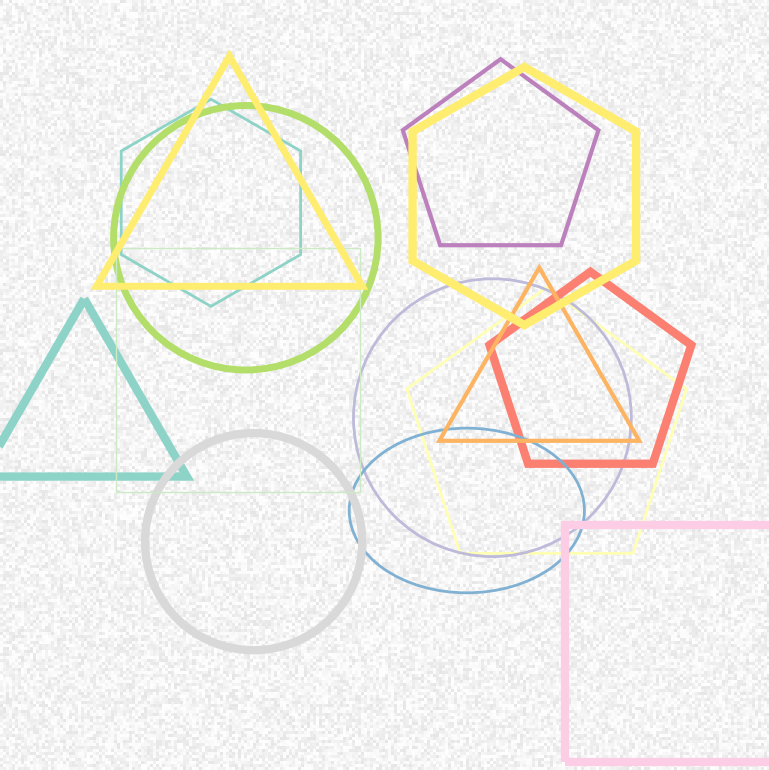[{"shape": "triangle", "thickness": 3, "radius": 0.77, "center": [0.109, 0.458]}, {"shape": "hexagon", "thickness": 1, "radius": 0.67, "center": [0.274, 0.737]}, {"shape": "pentagon", "thickness": 1, "radius": 0.95, "center": [0.71, 0.436]}, {"shape": "circle", "thickness": 1, "radius": 0.9, "center": [0.639, 0.458]}, {"shape": "pentagon", "thickness": 3, "radius": 0.69, "center": [0.767, 0.509]}, {"shape": "oval", "thickness": 1, "radius": 0.76, "center": [0.606, 0.337]}, {"shape": "triangle", "thickness": 1.5, "radius": 0.75, "center": [0.7, 0.502]}, {"shape": "circle", "thickness": 2.5, "radius": 0.86, "center": [0.319, 0.691]}, {"shape": "square", "thickness": 3, "radius": 0.77, "center": [0.888, 0.165]}, {"shape": "circle", "thickness": 3, "radius": 0.71, "center": [0.329, 0.297]}, {"shape": "pentagon", "thickness": 1.5, "radius": 0.67, "center": [0.65, 0.79]}, {"shape": "square", "thickness": 0.5, "radius": 0.79, "center": [0.309, 0.519]}, {"shape": "triangle", "thickness": 2.5, "radius": 1.0, "center": [0.298, 0.728]}, {"shape": "hexagon", "thickness": 3, "radius": 0.84, "center": [0.681, 0.745]}]